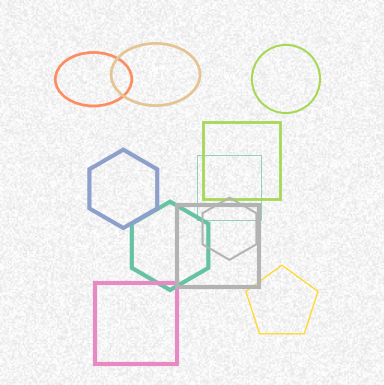[{"shape": "hexagon", "thickness": 3, "radius": 0.57, "center": [0.442, 0.361]}, {"shape": "square", "thickness": 0.5, "radius": 0.42, "center": [0.595, 0.512]}, {"shape": "oval", "thickness": 2, "radius": 0.5, "center": [0.243, 0.794]}, {"shape": "hexagon", "thickness": 3, "radius": 0.51, "center": [0.32, 0.509]}, {"shape": "square", "thickness": 3, "radius": 0.53, "center": [0.353, 0.16]}, {"shape": "circle", "thickness": 1.5, "radius": 0.44, "center": [0.743, 0.795]}, {"shape": "square", "thickness": 2, "radius": 0.5, "center": [0.626, 0.583]}, {"shape": "pentagon", "thickness": 1, "radius": 0.49, "center": [0.732, 0.213]}, {"shape": "oval", "thickness": 2, "radius": 0.58, "center": [0.404, 0.807]}, {"shape": "square", "thickness": 3, "radius": 0.53, "center": [0.566, 0.361]}, {"shape": "hexagon", "thickness": 1.5, "radius": 0.4, "center": [0.596, 0.406]}]